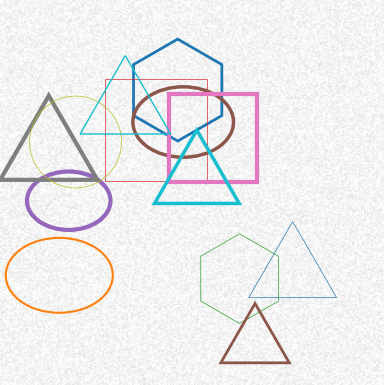[{"shape": "triangle", "thickness": 0.5, "radius": 0.66, "center": [0.76, 0.293]}, {"shape": "hexagon", "thickness": 2, "radius": 0.66, "center": [0.462, 0.766]}, {"shape": "oval", "thickness": 1.5, "radius": 0.69, "center": [0.154, 0.285]}, {"shape": "hexagon", "thickness": 0.5, "radius": 0.58, "center": [0.622, 0.276]}, {"shape": "square", "thickness": 0.5, "radius": 0.66, "center": [0.405, 0.663]}, {"shape": "oval", "thickness": 3, "radius": 0.54, "center": [0.179, 0.479]}, {"shape": "triangle", "thickness": 2, "radius": 0.51, "center": [0.662, 0.109]}, {"shape": "oval", "thickness": 2.5, "radius": 0.65, "center": [0.476, 0.683]}, {"shape": "square", "thickness": 3, "radius": 0.57, "center": [0.553, 0.642]}, {"shape": "triangle", "thickness": 3, "radius": 0.73, "center": [0.127, 0.606]}, {"shape": "circle", "thickness": 0.5, "radius": 0.6, "center": [0.196, 0.631]}, {"shape": "triangle", "thickness": 2.5, "radius": 0.63, "center": [0.511, 0.535]}, {"shape": "triangle", "thickness": 1, "radius": 0.68, "center": [0.326, 0.72]}]